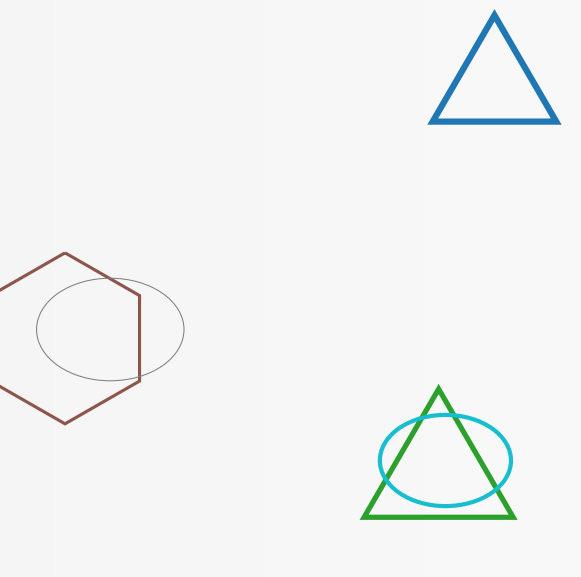[{"shape": "triangle", "thickness": 3, "radius": 0.61, "center": [0.851, 0.85]}, {"shape": "triangle", "thickness": 2.5, "radius": 0.74, "center": [0.755, 0.177]}, {"shape": "hexagon", "thickness": 1.5, "radius": 0.74, "center": [0.112, 0.413]}, {"shape": "oval", "thickness": 0.5, "radius": 0.63, "center": [0.19, 0.429]}, {"shape": "oval", "thickness": 2, "radius": 0.56, "center": [0.766, 0.202]}]